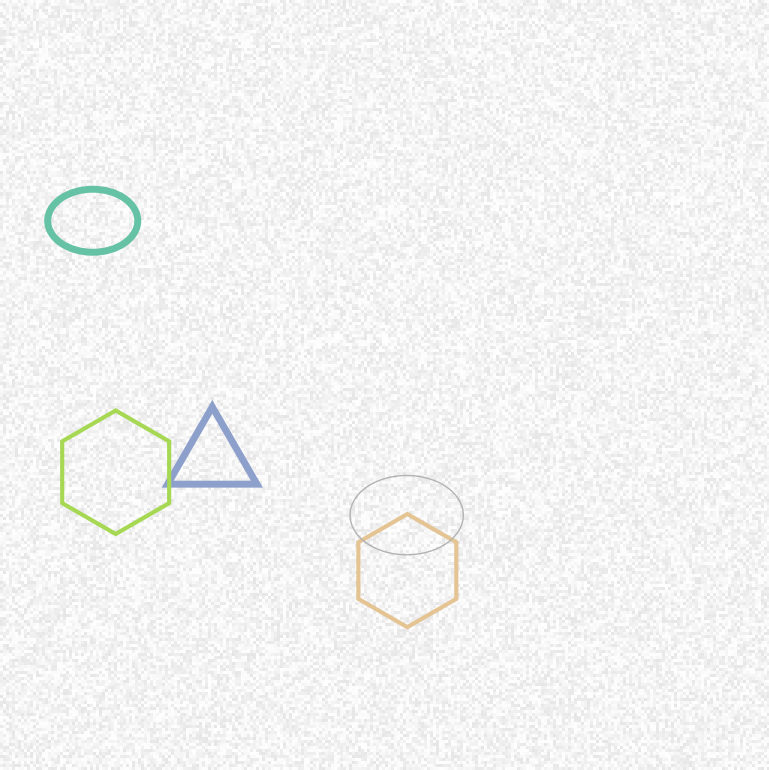[{"shape": "oval", "thickness": 2.5, "radius": 0.29, "center": [0.12, 0.713]}, {"shape": "triangle", "thickness": 2.5, "radius": 0.33, "center": [0.276, 0.405]}, {"shape": "hexagon", "thickness": 1.5, "radius": 0.4, "center": [0.15, 0.387]}, {"shape": "hexagon", "thickness": 1.5, "radius": 0.37, "center": [0.529, 0.259]}, {"shape": "oval", "thickness": 0.5, "radius": 0.37, "center": [0.528, 0.331]}]